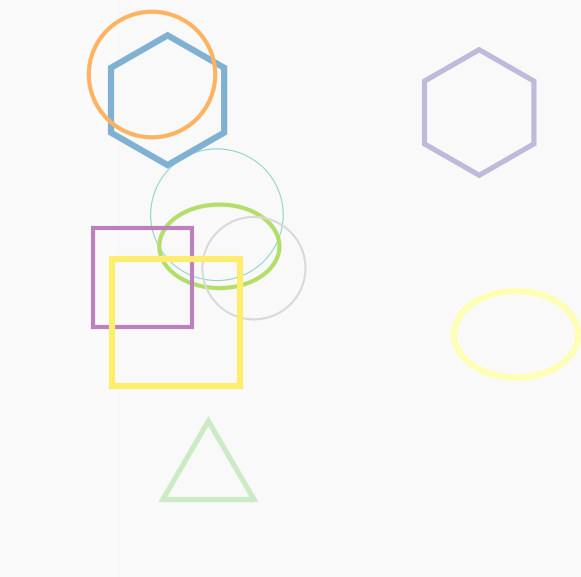[{"shape": "circle", "thickness": 0.5, "radius": 0.57, "center": [0.373, 0.627]}, {"shape": "oval", "thickness": 3, "radius": 0.53, "center": [0.888, 0.42]}, {"shape": "hexagon", "thickness": 2.5, "radius": 0.54, "center": [0.824, 0.804]}, {"shape": "hexagon", "thickness": 3, "radius": 0.56, "center": [0.288, 0.826]}, {"shape": "circle", "thickness": 2, "radius": 0.54, "center": [0.262, 0.87]}, {"shape": "oval", "thickness": 2, "radius": 0.52, "center": [0.377, 0.573]}, {"shape": "circle", "thickness": 1, "radius": 0.44, "center": [0.437, 0.535]}, {"shape": "square", "thickness": 2, "radius": 0.42, "center": [0.245, 0.519]}, {"shape": "triangle", "thickness": 2.5, "radius": 0.45, "center": [0.359, 0.179]}, {"shape": "square", "thickness": 3, "radius": 0.55, "center": [0.303, 0.441]}]